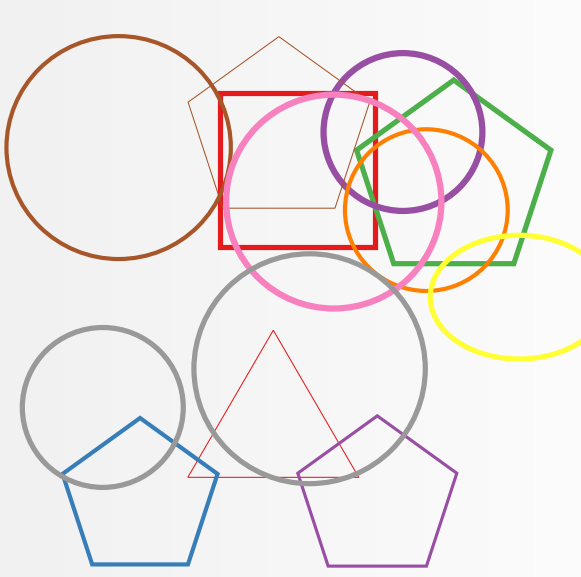[{"shape": "triangle", "thickness": 0.5, "radius": 0.85, "center": [0.47, 0.257]}, {"shape": "square", "thickness": 2.5, "radius": 0.67, "center": [0.512, 0.705]}, {"shape": "pentagon", "thickness": 2, "radius": 0.7, "center": [0.241, 0.135]}, {"shape": "pentagon", "thickness": 2.5, "radius": 0.88, "center": [0.781, 0.685]}, {"shape": "pentagon", "thickness": 1.5, "radius": 0.72, "center": [0.649, 0.135]}, {"shape": "circle", "thickness": 3, "radius": 0.68, "center": [0.693, 0.771]}, {"shape": "circle", "thickness": 2, "radius": 0.7, "center": [0.733, 0.635]}, {"shape": "oval", "thickness": 2.5, "radius": 0.77, "center": [0.893, 0.485]}, {"shape": "circle", "thickness": 2, "radius": 0.97, "center": [0.204, 0.744]}, {"shape": "pentagon", "thickness": 0.5, "radius": 0.82, "center": [0.48, 0.771]}, {"shape": "circle", "thickness": 3, "radius": 0.93, "center": [0.574, 0.65]}, {"shape": "circle", "thickness": 2.5, "radius": 0.69, "center": [0.177, 0.294]}, {"shape": "circle", "thickness": 2.5, "radius": 1.0, "center": [0.533, 0.361]}]